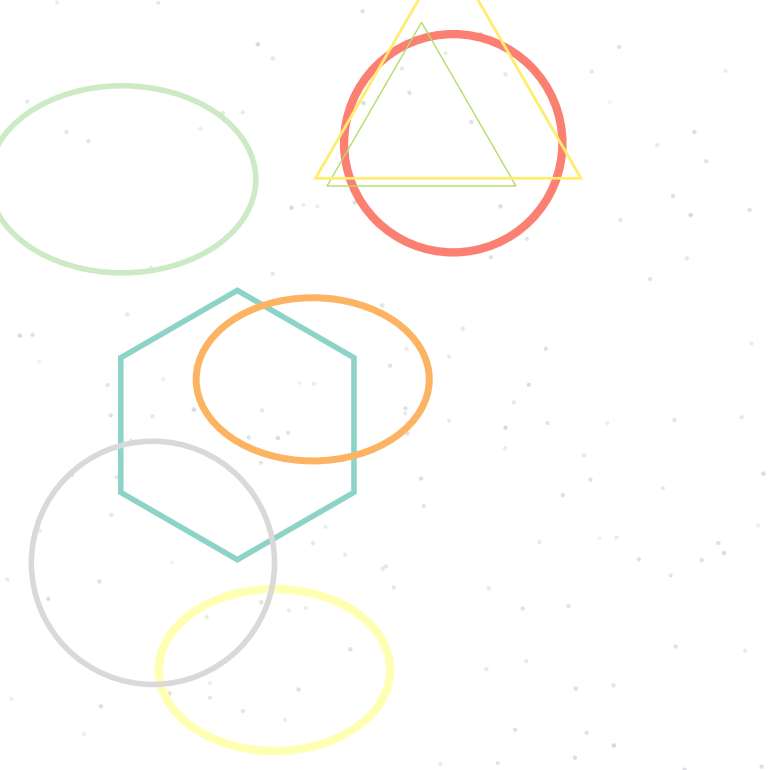[{"shape": "hexagon", "thickness": 2, "radius": 0.87, "center": [0.308, 0.448]}, {"shape": "oval", "thickness": 3, "radius": 0.75, "center": [0.357, 0.13]}, {"shape": "circle", "thickness": 3, "radius": 0.71, "center": [0.589, 0.814]}, {"shape": "oval", "thickness": 2.5, "radius": 0.76, "center": [0.406, 0.507]}, {"shape": "triangle", "thickness": 0.5, "radius": 0.71, "center": [0.547, 0.829]}, {"shape": "circle", "thickness": 2, "radius": 0.79, "center": [0.199, 0.269]}, {"shape": "oval", "thickness": 2, "radius": 0.87, "center": [0.159, 0.767]}, {"shape": "triangle", "thickness": 1, "radius": 1.0, "center": [0.582, 0.868]}]